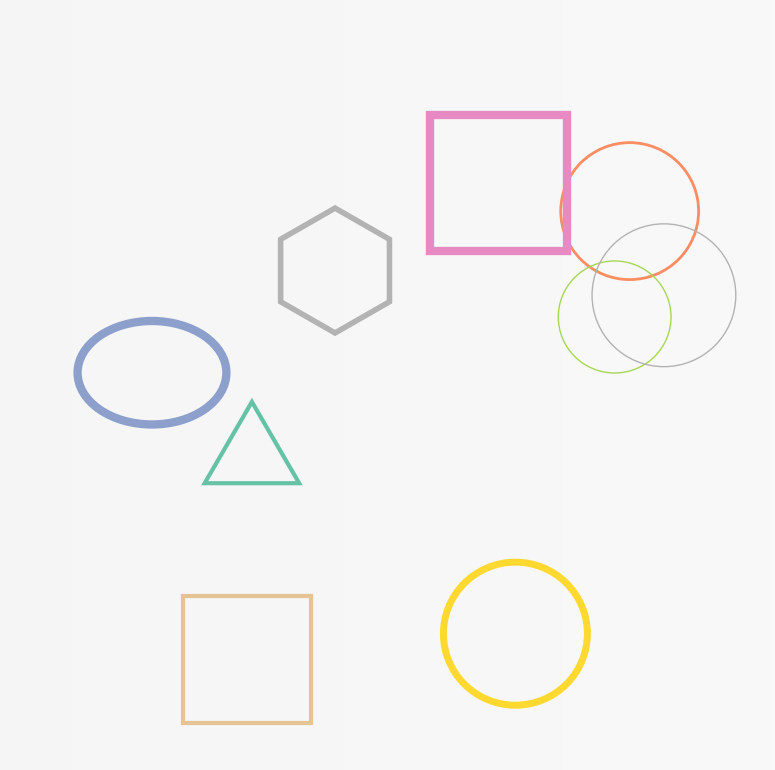[{"shape": "triangle", "thickness": 1.5, "radius": 0.35, "center": [0.325, 0.408]}, {"shape": "circle", "thickness": 1, "radius": 0.44, "center": [0.812, 0.726]}, {"shape": "oval", "thickness": 3, "radius": 0.48, "center": [0.196, 0.516]}, {"shape": "square", "thickness": 3, "radius": 0.44, "center": [0.643, 0.762]}, {"shape": "circle", "thickness": 0.5, "radius": 0.36, "center": [0.793, 0.588]}, {"shape": "circle", "thickness": 2.5, "radius": 0.46, "center": [0.665, 0.177]}, {"shape": "square", "thickness": 1.5, "radius": 0.41, "center": [0.318, 0.143]}, {"shape": "hexagon", "thickness": 2, "radius": 0.41, "center": [0.432, 0.649]}, {"shape": "circle", "thickness": 0.5, "radius": 0.46, "center": [0.857, 0.617]}]